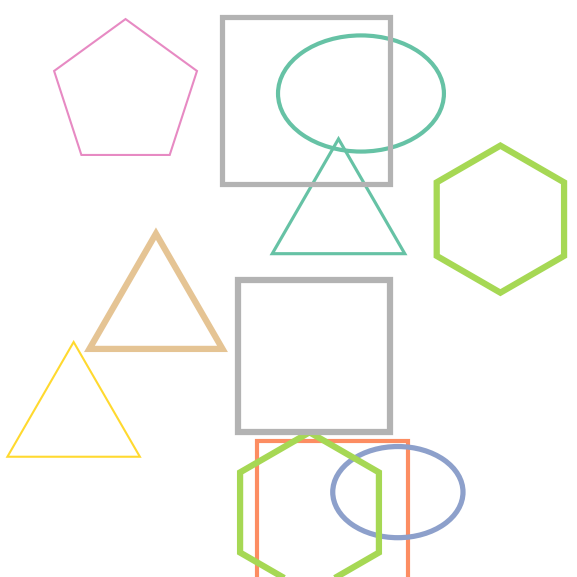[{"shape": "oval", "thickness": 2, "radius": 0.72, "center": [0.625, 0.837]}, {"shape": "triangle", "thickness": 1.5, "radius": 0.66, "center": [0.586, 0.626]}, {"shape": "square", "thickness": 2, "radius": 0.65, "center": [0.576, 0.105]}, {"shape": "oval", "thickness": 2.5, "radius": 0.56, "center": [0.689, 0.147]}, {"shape": "pentagon", "thickness": 1, "radius": 0.65, "center": [0.217, 0.836]}, {"shape": "hexagon", "thickness": 3, "radius": 0.64, "center": [0.866, 0.62]}, {"shape": "hexagon", "thickness": 3, "radius": 0.69, "center": [0.536, 0.112]}, {"shape": "triangle", "thickness": 1, "radius": 0.66, "center": [0.128, 0.274]}, {"shape": "triangle", "thickness": 3, "radius": 0.67, "center": [0.27, 0.461]}, {"shape": "square", "thickness": 2.5, "radius": 0.73, "center": [0.53, 0.825]}, {"shape": "square", "thickness": 3, "radius": 0.66, "center": [0.543, 0.383]}]